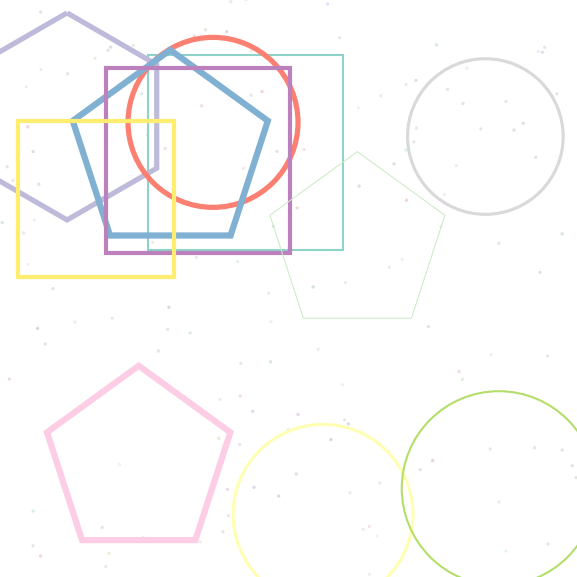[{"shape": "square", "thickness": 1, "radius": 0.84, "center": [0.425, 0.736]}, {"shape": "circle", "thickness": 1.5, "radius": 0.78, "center": [0.559, 0.109]}, {"shape": "hexagon", "thickness": 2.5, "radius": 0.9, "center": [0.116, 0.798]}, {"shape": "circle", "thickness": 2.5, "radius": 0.74, "center": [0.369, 0.787]}, {"shape": "pentagon", "thickness": 3, "radius": 0.89, "center": [0.295, 0.735]}, {"shape": "circle", "thickness": 1, "radius": 0.84, "center": [0.864, 0.153]}, {"shape": "pentagon", "thickness": 3, "radius": 0.83, "center": [0.24, 0.199]}, {"shape": "circle", "thickness": 1.5, "radius": 0.67, "center": [0.84, 0.763]}, {"shape": "square", "thickness": 2, "radius": 0.8, "center": [0.342, 0.721]}, {"shape": "pentagon", "thickness": 0.5, "radius": 0.8, "center": [0.619, 0.577]}, {"shape": "square", "thickness": 2, "radius": 0.68, "center": [0.167, 0.655]}]